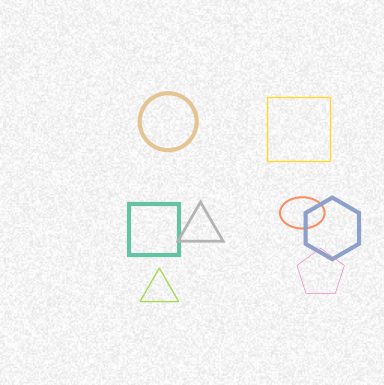[{"shape": "square", "thickness": 3, "radius": 0.33, "center": [0.4, 0.404]}, {"shape": "oval", "thickness": 1.5, "radius": 0.29, "center": [0.785, 0.447]}, {"shape": "hexagon", "thickness": 3, "radius": 0.4, "center": [0.863, 0.407]}, {"shape": "pentagon", "thickness": 0.5, "radius": 0.32, "center": [0.833, 0.291]}, {"shape": "triangle", "thickness": 1, "radius": 0.29, "center": [0.414, 0.246]}, {"shape": "square", "thickness": 1, "radius": 0.42, "center": [0.775, 0.666]}, {"shape": "circle", "thickness": 3, "radius": 0.37, "center": [0.437, 0.684]}, {"shape": "triangle", "thickness": 2, "radius": 0.34, "center": [0.521, 0.407]}]